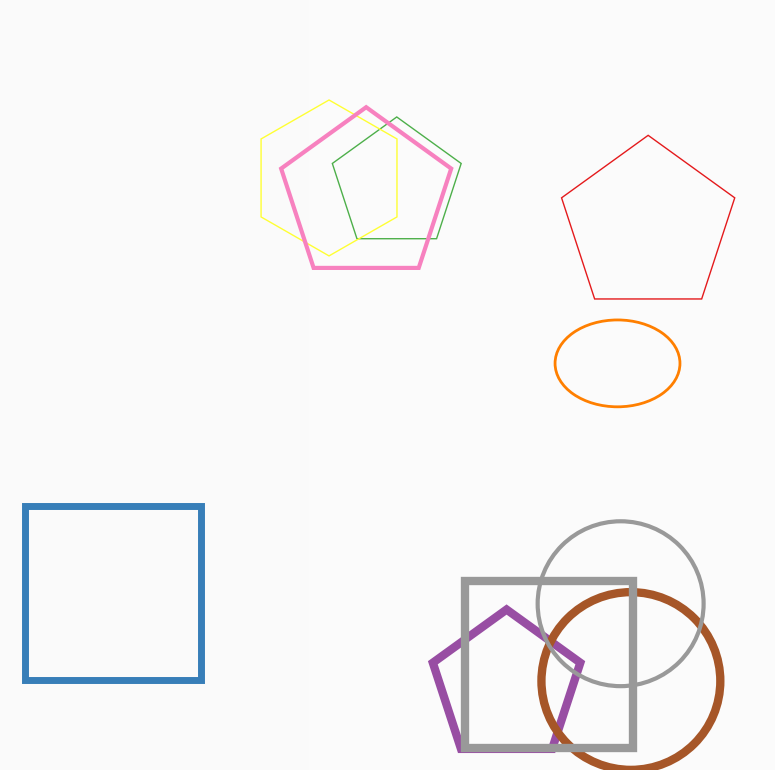[{"shape": "pentagon", "thickness": 0.5, "radius": 0.59, "center": [0.836, 0.707]}, {"shape": "square", "thickness": 2.5, "radius": 0.57, "center": [0.146, 0.23]}, {"shape": "pentagon", "thickness": 0.5, "radius": 0.44, "center": [0.512, 0.761]}, {"shape": "pentagon", "thickness": 3, "radius": 0.5, "center": [0.654, 0.108]}, {"shape": "oval", "thickness": 1, "radius": 0.4, "center": [0.797, 0.528]}, {"shape": "hexagon", "thickness": 0.5, "radius": 0.51, "center": [0.425, 0.769]}, {"shape": "circle", "thickness": 3, "radius": 0.58, "center": [0.814, 0.116]}, {"shape": "pentagon", "thickness": 1.5, "radius": 0.58, "center": [0.472, 0.745]}, {"shape": "circle", "thickness": 1.5, "radius": 0.54, "center": [0.801, 0.216]}, {"shape": "square", "thickness": 3, "radius": 0.54, "center": [0.709, 0.138]}]